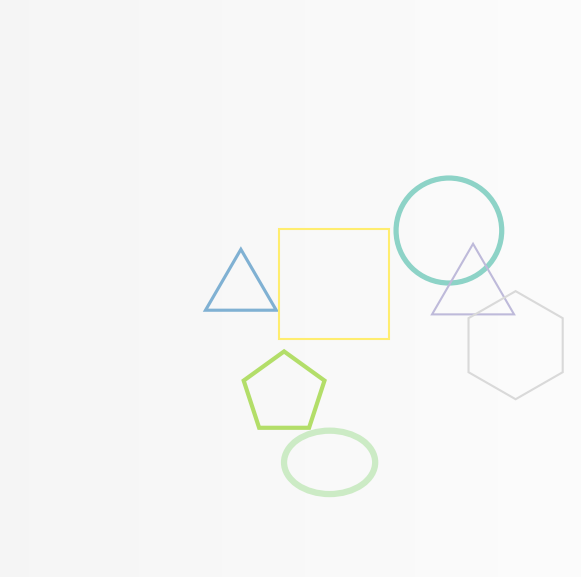[{"shape": "circle", "thickness": 2.5, "radius": 0.45, "center": [0.772, 0.6]}, {"shape": "triangle", "thickness": 1, "radius": 0.41, "center": [0.814, 0.495]}, {"shape": "triangle", "thickness": 1.5, "radius": 0.35, "center": [0.414, 0.497]}, {"shape": "pentagon", "thickness": 2, "radius": 0.37, "center": [0.489, 0.318]}, {"shape": "hexagon", "thickness": 1, "radius": 0.47, "center": [0.887, 0.401]}, {"shape": "oval", "thickness": 3, "radius": 0.39, "center": [0.567, 0.198]}, {"shape": "square", "thickness": 1, "radius": 0.47, "center": [0.575, 0.507]}]